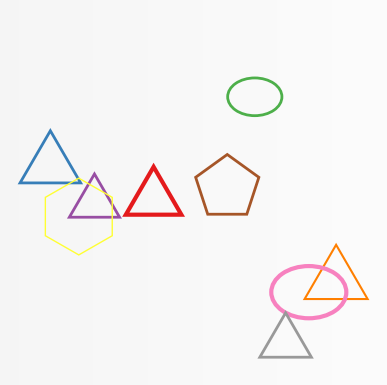[{"shape": "triangle", "thickness": 3, "radius": 0.41, "center": [0.396, 0.484]}, {"shape": "triangle", "thickness": 2, "radius": 0.45, "center": [0.13, 0.57]}, {"shape": "oval", "thickness": 2, "radius": 0.35, "center": [0.658, 0.749]}, {"shape": "triangle", "thickness": 2, "radius": 0.37, "center": [0.244, 0.473]}, {"shape": "triangle", "thickness": 1.5, "radius": 0.47, "center": [0.867, 0.27]}, {"shape": "hexagon", "thickness": 1, "radius": 0.5, "center": [0.203, 0.438]}, {"shape": "pentagon", "thickness": 2, "radius": 0.43, "center": [0.586, 0.513]}, {"shape": "oval", "thickness": 3, "radius": 0.48, "center": [0.797, 0.241]}, {"shape": "triangle", "thickness": 2, "radius": 0.38, "center": [0.737, 0.111]}]